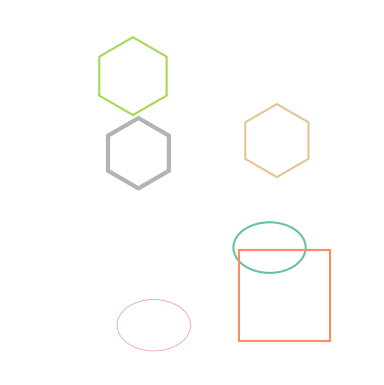[{"shape": "oval", "thickness": 1.5, "radius": 0.47, "center": [0.7, 0.357]}, {"shape": "square", "thickness": 1.5, "radius": 0.59, "center": [0.74, 0.233]}, {"shape": "oval", "thickness": 0.5, "radius": 0.48, "center": [0.399, 0.155]}, {"shape": "hexagon", "thickness": 1.5, "radius": 0.51, "center": [0.345, 0.802]}, {"shape": "hexagon", "thickness": 1.5, "radius": 0.47, "center": [0.719, 0.635]}, {"shape": "hexagon", "thickness": 3, "radius": 0.46, "center": [0.36, 0.602]}]